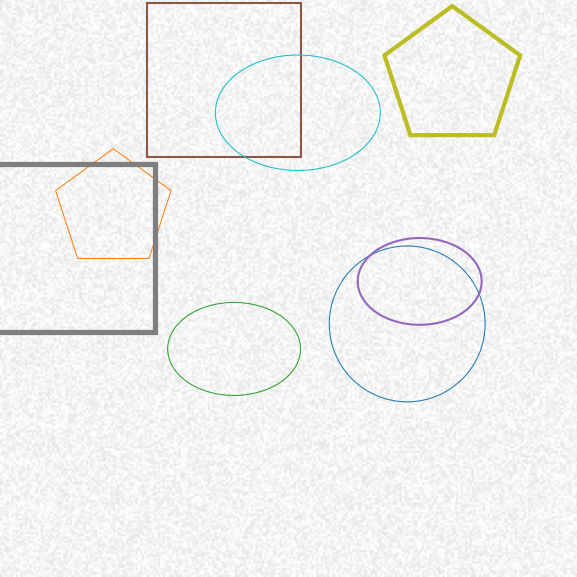[{"shape": "circle", "thickness": 0.5, "radius": 0.67, "center": [0.705, 0.438]}, {"shape": "pentagon", "thickness": 0.5, "radius": 0.53, "center": [0.196, 0.637]}, {"shape": "oval", "thickness": 0.5, "radius": 0.58, "center": [0.405, 0.395]}, {"shape": "oval", "thickness": 1, "radius": 0.54, "center": [0.727, 0.512]}, {"shape": "square", "thickness": 1, "radius": 0.67, "center": [0.388, 0.86]}, {"shape": "square", "thickness": 2.5, "radius": 0.73, "center": [0.122, 0.57]}, {"shape": "pentagon", "thickness": 2, "radius": 0.62, "center": [0.783, 0.865]}, {"shape": "oval", "thickness": 0.5, "radius": 0.71, "center": [0.516, 0.804]}]